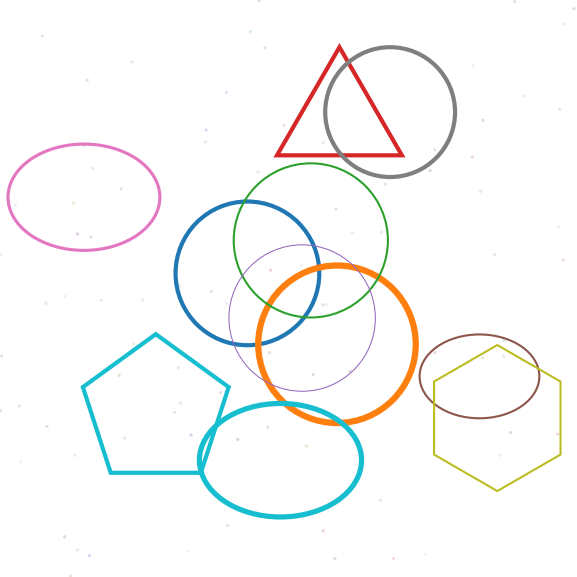[{"shape": "circle", "thickness": 2, "radius": 0.62, "center": [0.428, 0.526]}, {"shape": "circle", "thickness": 3, "radius": 0.68, "center": [0.584, 0.403]}, {"shape": "circle", "thickness": 1, "radius": 0.67, "center": [0.538, 0.583]}, {"shape": "triangle", "thickness": 2, "radius": 0.62, "center": [0.588, 0.793]}, {"shape": "circle", "thickness": 0.5, "radius": 0.63, "center": [0.523, 0.448]}, {"shape": "oval", "thickness": 1, "radius": 0.52, "center": [0.83, 0.347]}, {"shape": "oval", "thickness": 1.5, "radius": 0.66, "center": [0.145, 0.658]}, {"shape": "circle", "thickness": 2, "radius": 0.56, "center": [0.676, 0.805]}, {"shape": "hexagon", "thickness": 1, "radius": 0.63, "center": [0.861, 0.275]}, {"shape": "oval", "thickness": 2.5, "radius": 0.7, "center": [0.486, 0.202]}, {"shape": "pentagon", "thickness": 2, "radius": 0.66, "center": [0.27, 0.288]}]